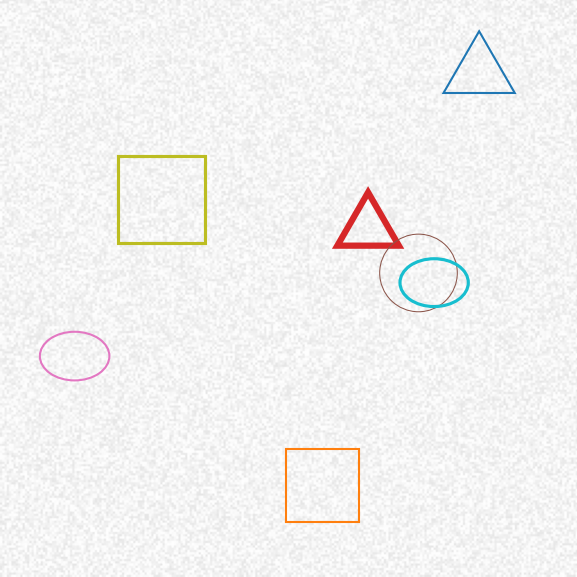[{"shape": "triangle", "thickness": 1, "radius": 0.36, "center": [0.83, 0.874]}, {"shape": "square", "thickness": 1, "radius": 0.32, "center": [0.559, 0.158]}, {"shape": "triangle", "thickness": 3, "radius": 0.31, "center": [0.637, 0.604]}, {"shape": "circle", "thickness": 0.5, "radius": 0.34, "center": [0.725, 0.526]}, {"shape": "oval", "thickness": 1, "radius": 0.3, "center": [0.129, 0.383]}, {"shape": "square", "thickness": 1.5, "radius": 0.38, "center": [0.28, 0.653]}, {"shape": "oval", "thickness": 1.5, "radius": 0.3, "center": [0.752, 0.51]}]